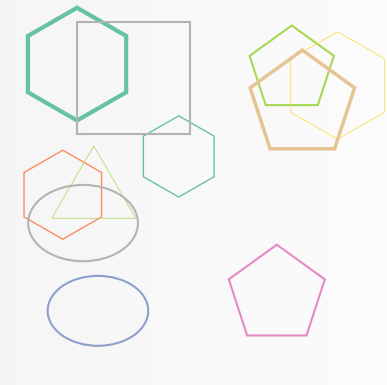[{"shape": "hexagon", "thickness": 3, "radius": 0.73, "center": [0.199, 0.833]}, {"shape": "hexagon", "thickness": 1, "radius": 0.53, "center": [0.461, 0.594]}, {"shape": "hexagon", "thickness": 1, "radius": 0.58, "center": [0.162, 0.494]}, {"shape": "oval", "thickness": 1.5, "radius": 0.65, "center": [0.253, 0.193]}, {"shape": "pentagon", "thickness": 1.5, "radius": 0.65, "center": [0.714, 0.234]}, {"shape": "triangle", "thickness": 0.5, "radius": 0.63, "center": [0.242, 0.496]}, {"shape": "pentagon", "thickness": 1.5, "radius": 0.57, "center": [0.753, 0.819]}, {"shape": "hexagon", "thickness": 0.5, "radius": 0.7, "center": [0.871, 0.778]}, {"shape": "pentagon", "thickness": 2.5, "radius": 0.71, "center": [0.78, 0.728]}, {"shape": "square", "thickness": 1.5, "radius": 0.73, "center": [0.343, 0.798]}, {"shape": "oval", "thickness": 1.5, "radius": 0.71, "center": [0.214, 0.421]}]